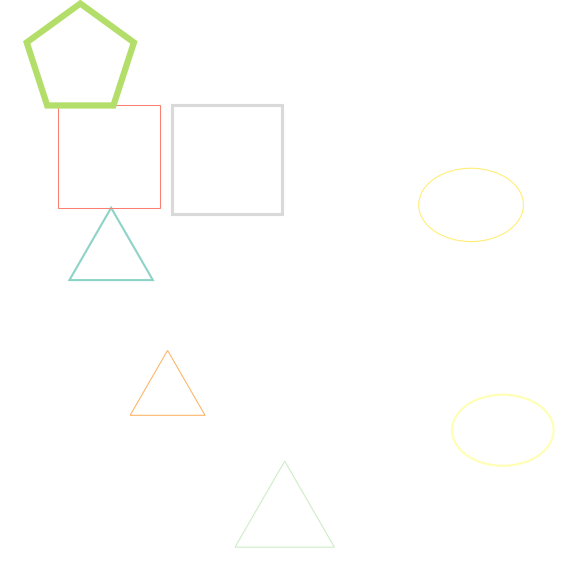[{"shape": "triangle", "thickness": 1, "radius": 0.42, "center": [0.192, 0.556]}, {"shape": "oval", "thickness": 1, "radius": 0.44, "center": [0.871, 0.254]}, {"shape": "square", "thickness": 0.5, "radius": 0.44, "center": [0.188, 0.728]}, {"shape": "triangle", "thickness": 0.5, "radius": 0.37, "center": [0.29, 0.317]}, {"shape": "pentagon", "thickness": 3, "radius": 0.49, "center": [0.139, 0.895]}, {"shape": "square", "thickness": 1.5, "radius": 0.47, "center": [0.393, 0.723]}, {"shape": "triangle", "thickness": 0.5, "radius": 0.5, "center": [0.493, 0.101]}, {"shape": "oval", "thickness": 0.5, "radius": 0.45, "center": [0.816, 0.644]}]